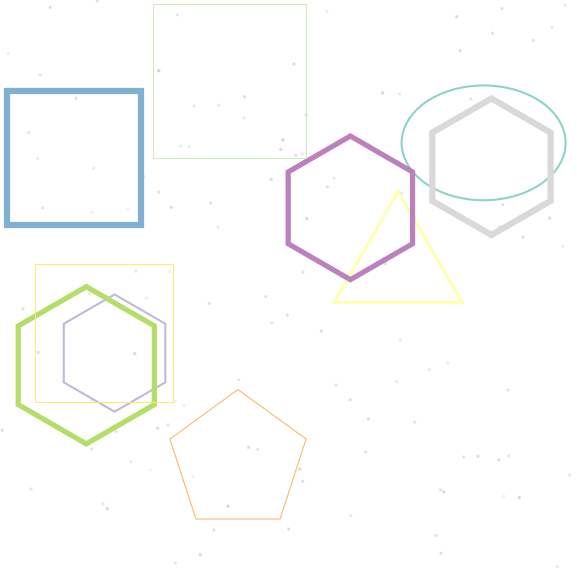[{"shape": "oval", "thickness": 1, "radius": 0.71, "center": [0.837, 0.752]}, {"shape": "triangle", "thickness": 1.5, "radius": 0.64, "center": [0.689, 0.539]}, {"shape": "hexagon", "thickness": 1, "radius": 0.51, "center": [0.198, 0.388]}, {"shape": "square", "thickness": 3, "radius": 0.58, "center": [0.128, 0.725]}, {"shape": "pentagon", "thickness": 0.5, "radius": 0.62, "center": [0.412, 0.201]}, {"shape": "hexagon", "thickness": 2.5, "radius": 0.68, "center": [0.149, 0.367]}, {"shape": "hexagon", "thickness": 3, "radius": 0.59, "center": [0.851, 0.71]}, {"shape": "hexagon", "thickness": 2.5, "radius": 0.62, "center": [0.607, 0.639]}, {"shape": "square", "thickness": 0.5, "radius": 0.66, "center": [0.397, 0.859]}, {"shape": "square", "thickness": 0.5, "radius": 0.6, "center": [0.179, 0.423]}]